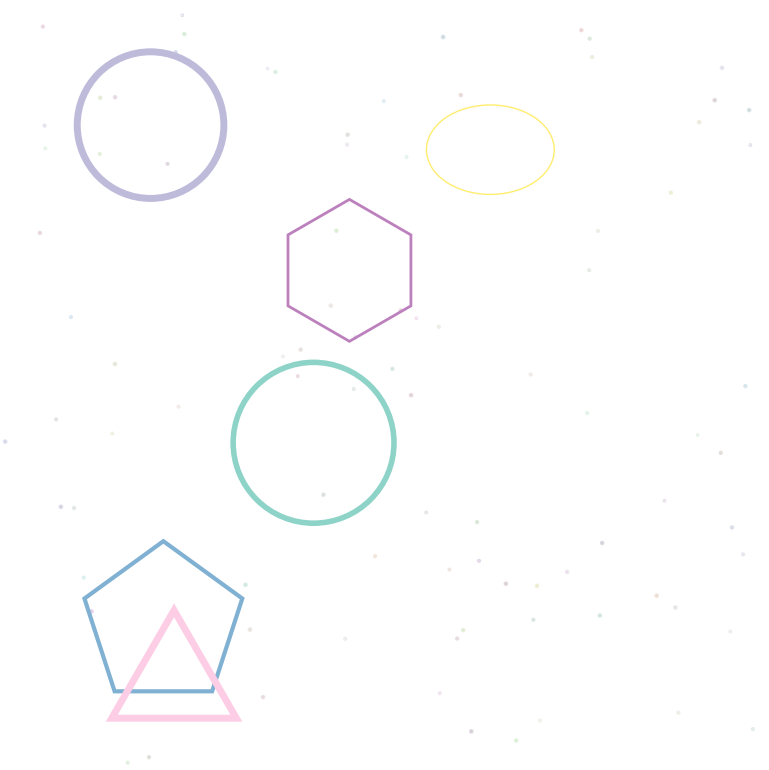[{"shape": "circle", "thickness": 2, "radius": 0.52, "center": [0.407, 0.425]}, {"shape": "circle", "thickness": 2.5, "radius": 0.48, "center": [0.196, 0.838]}, {"shape": "pentagon", "thickness": 1.5, "radius": 0.54, "center": [0.212, 0.189]}, {"shape": "triangle", "thickness": 2.5, "radius": 0.47, "center": [0.226, 0.114]}, {"shape": "hexagon", "thickness": 1, "radius": 0.46, "center": [0.454, 0.649]}, {"shape": "oval", "thickness": 0.5, "radius": 0.41, "center": [0.637, 0.806]}]